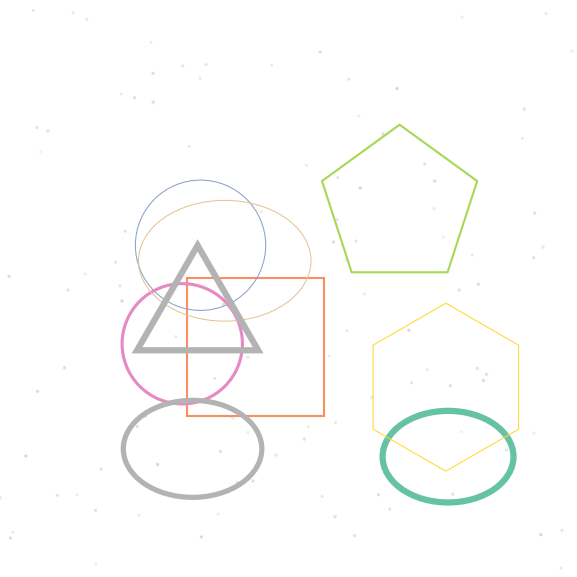[{"shape": "oval", "thickness": 3, "radius": 0.57, "center": [0.776, 0.208]}, {"shape": "square", "thickness": 1, "radius": 0.6, "center": [0.442, 0.398]}, {"shape": "circle", "thickness": 0.5, "radius": 0.56, "center": [0.347, 0.574]}, {"shape": "circle", "thickness": 1.5, "radius": 0.52, "center": [0.316, 0.404]}, {"shape": "pentagon", "thickness": 1, "radius": 0.71, "center": [0.692, 0.642]}, {"shape": "hexagon", "thickness": 0.5, "radius": 0.73, "center": [0.772, 0.329]}, {"shape": "oval", "thickness": 0.5, "radius": 0.75, "center": [0.389, 0.548]}, {"shape": "triangle", "thickness": 3, "radius": 0.61, "center": [0.342, 0.453]}, {"shape": "oval", "thickness": 2.5, "radius": 0.6, "center": [0.333, 0.222]}]